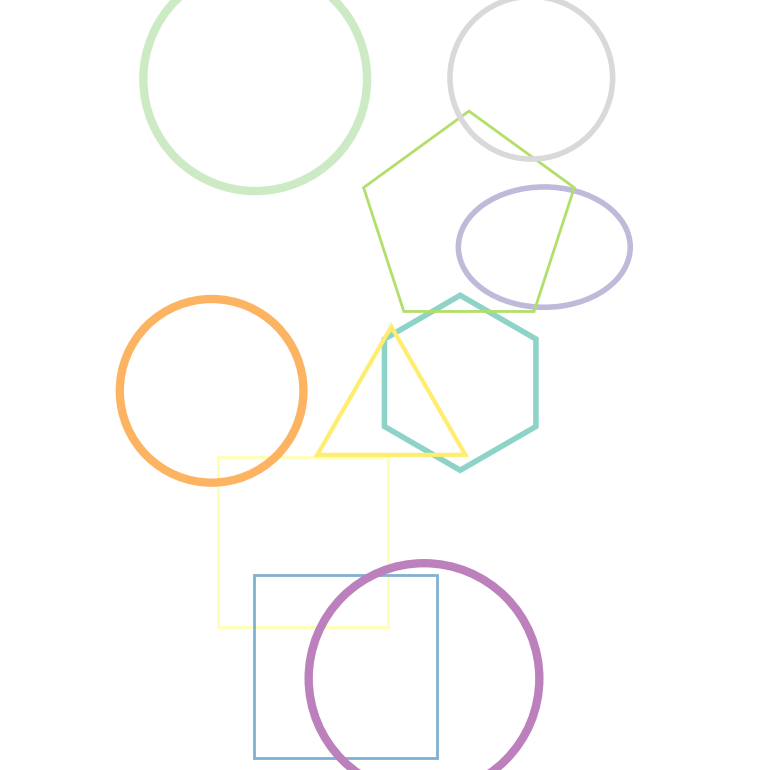[{"shape": "hexagon", "thickness": 2, "radius": 0.57, "center": [0.598, 0.503]}, {"shape": "square", "thickness": 1, "radius": 0.55, "center": [0.394, 0.297]}, {"shape": "oval", "thickness": 2, "radius": 0.56, "center": [0.707, 0.679]}, {"shape": "square", "thickness": 1, "radius": 0.59, "center": [0.449, 0.134]}, {"shape": "circle", "thickness": 3, "radius": 0.6, "center": [0.275, 0.492]}, {"shape": "pentagon", "thickness": 1, "radius": 0.72, "center": [0.609, 0.712]}, {"shape": "circle", "thickness": 2, "radius": 0.53, "center": [0.69, 0.899]}, {"shape": "circle", "thickness": 3, "radius": 0.75, "center": [0.551, 0.119]}, {"shape": "circle", "thickness": 3, "radius": 0.73, "center": [0.331, 0.897]}, {"shape": "triangle", "thickness": 1.5, "radius": 0.56, "center": [0.508, 0.465]}]